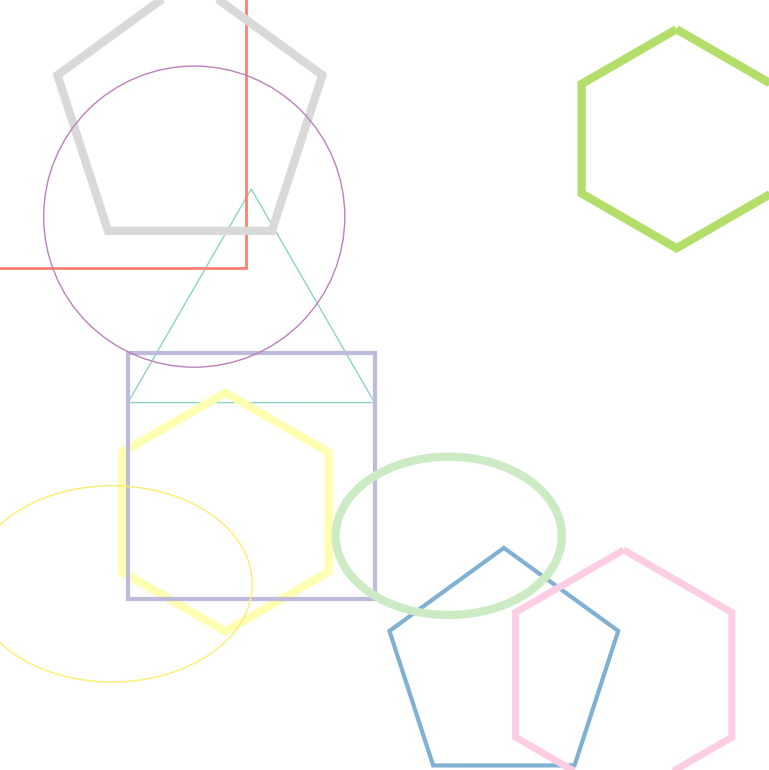[{"shape": "triangle", "thickness": 0.5, "radius": 0.92, "center": [0.326, 0.57]}, {"shape": "hexagon", "thickness": 3, "radius": 0.77, "center": [0.293, 0.335]}, {"shape": "square", "thickness": 1.5, "radius": 0.8, "center": [0.326, 0.382]}, {"shape": "square", "thickness": 1, "radius": 0.88, "center": [0.143, 0.828]}, {"shape": "pentagon", "thickness": 1.5, "radius": 0.78, "center": [0.654, 0.132]}, {"shape": "hexagon", "thickness": 3, "radius": 0.71, "center": [0.879, 0.82]}, {"shape": "hexagon", "thickness": 2.5, "radius": 0.81, "center": [0.81, 0.124]}, {"shape": "pentagon", "thickness": 3, "radius": 0.9, "center": [0.247, 0.847]}, {"shape": "circle", "thickness": 0.5, "radius": 0.98, "center": [0.252, 0.719]}, {"shape": "oval", "thickness": 3, "radius": 0.73, "center": [0.583, 0.304]}, {"shape": "oval", "thickness": 0.5, "radius": 0.91, "center": [0.146, 0.242]}]